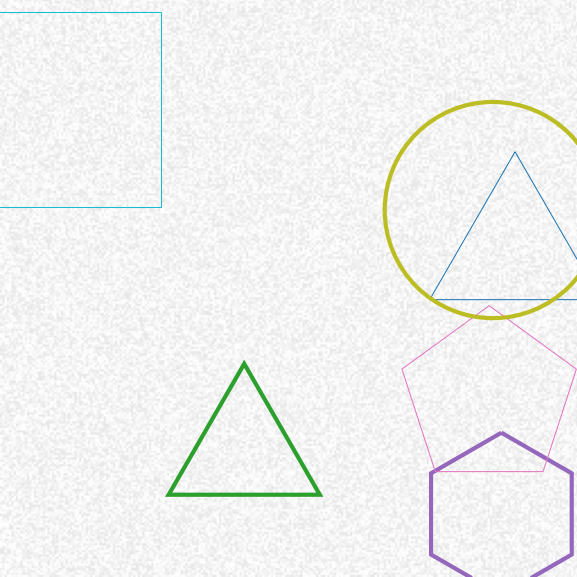[{"shape": "triangle", "thickness": 0.5, "radius": 0.85, "center": [0.892, 0.566]}, {"shape": "triangle", "thickness": 2, "radius": 0.76, "center": [0.423, 0.218]}, {"shape": "hexagon", "thickness": 2, "radius": 0.7, "center": [0.868, 0.109]}, {"shape": "pentagon", "thickness": 0.5, "radius": 0.79, "center": [0.847, 0.311]}, {"shape": "circle", "thickness": 2, "radius": 0.94, "center": [0.853, 0.635]}, {"shape": "square", "thickness": 0.5, "radius": 0.84, "center": [0.11, 0.809]}]